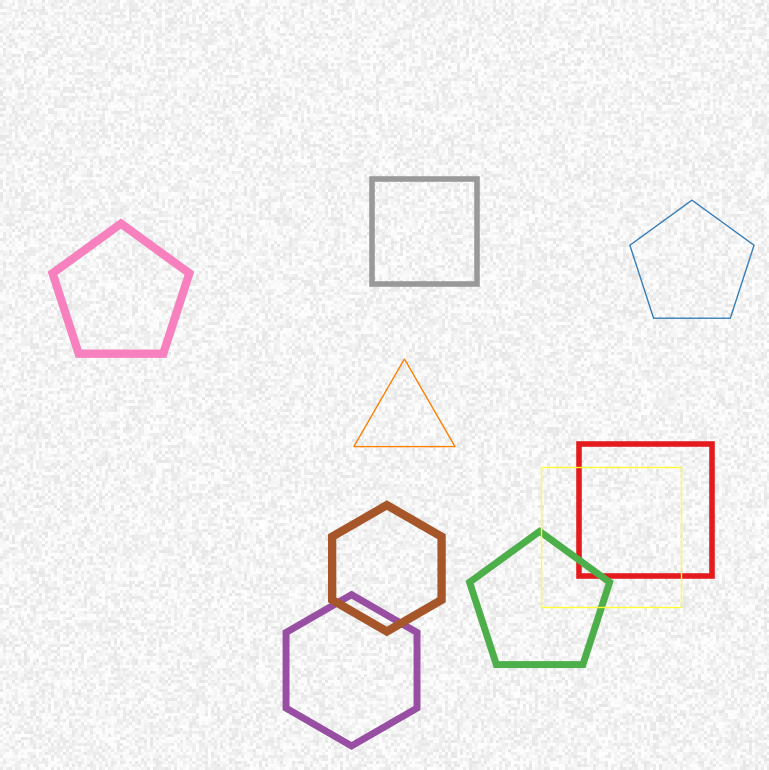[{"shape": "square", "thickness": 2, "radius": 0.43, "center": [0.838, 0.337]}, {"shape": "pentagon", "thickness": 0.5, "radius": 0.42, "center": [0.899, 0.655]}, {"shape": "pentagon", "thickness": 2.5, "radius": 0.48, "center": [0.701, 0.214]}, {"shape": "hexagon", "thickness": 2.5, "radius": 0.49, "center": [0.457, 0.129]}, {"shape": "triangle", "thickness": 0.5, "radius": 0.38, "center": [0.525, 0.458]}, {"shape": "square", "thickness": 0.5, "radius": 0.45, "center": [0.794, 0.303]}, {"shape": "hexagon", "thickness": 3, "radius": 0.41, "center": [0.502, 0.262]}, {"shape": "pentagon", "thickness": 3, "radius": 0.47, "center": [0.157, 0.616]}, {"shape": "square", "thickness": 2, "radius": 0.34, "center": [0.551, 0.699]}]